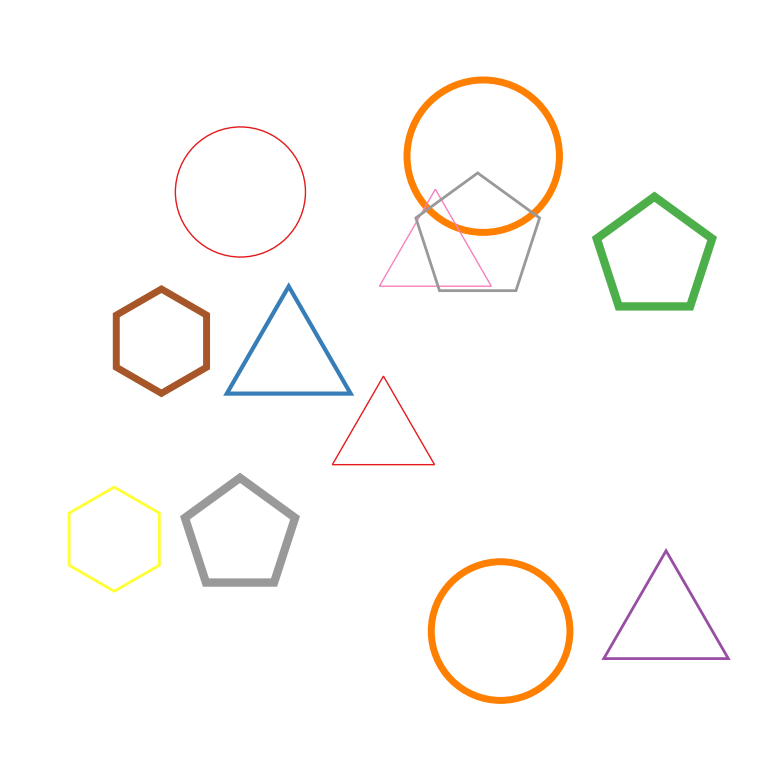[{"shape": "circle", "thickness": 0.5, "radius": 0.42, "center": [0.312, 0.751]}, {"shape": "triangle", "thickness": 0.5, "radius": 0.38, "center": [0.498, 0.435]}, {"shape": "triangle", "thickness": 1.5, "radius": 0.46, "center": [0.375, 0.535]}, {"shape": "pentagon", "thickness": 3, "radius": 0.39, "center": [0.85, 0.666]}, {"shape": "triangle", "thickness": 1, "radius": 0.47, "center": [0.865, 0.191]}, {"shape": "circle", "thickness": 2.5, "radius": 0.45, "center": [0.65, 0.18]}, {"shape": "circle", "thickness": 2.5, "radius": 0.49, "center": [0.628, 0.797]}, {"shape": "hexagon", "thickness": 1, "radius": 0.34, "center": [0.148, 0.3]}, {"shape": "hexagon", "thickness": 2.5, "radius": 0.34, "center": [0.21, 0.557]}, {"shape": "triangle", "thickness": 0.5, "radius": 0.42, "center": [0.565, 0.67]}, {"shape": "pentagon", "thickness": 1, "radius": 0.42, "center": [0.62, 0.691]}, {"shape": "pentagon", "thickness": 3, "radius": 0.38, "center": [0.312, 0.304]}]